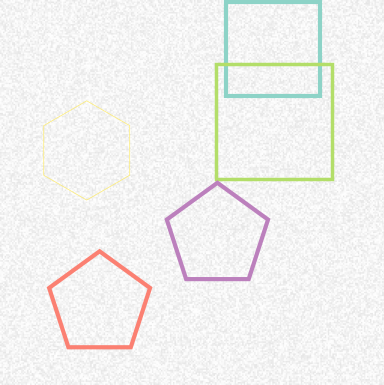[{"shape": "square", "thickness": 3, "radius": 0.61, "center": [0.709, 0.873]}, {"shape": "pentagon", "thickness": 3, "radius": 0.69, "center": [0.259, 0.21]}, {"shape": "square", "thickness": 2.5, "radius": 0.75, "center": [0.712, 0.685]}, {"shape": "pentagon", "thickness": 3, "radius": 0.69, "center": [0.565, 0.387]}, {"shape": "hexagon", "thickness": 0.5, "radius": 0.64, "center": [0.225, 0.609]}]